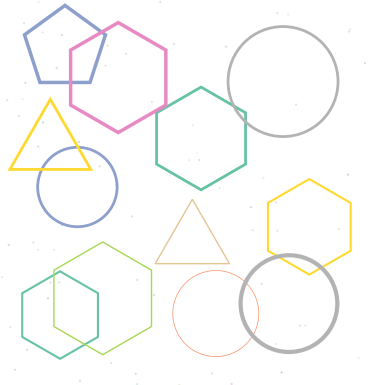[{"shape": "hexagon", "thickness": 1.5, "radius": 0.57, "center": [0.156, 0.182]}, {"shape": "hexagon", "thickness": 2, "radius": 0.67, "center": [0.522, 0.64]}, {"shape": "circle", "thickness": 0.5, "radius": 0.56, "center": [0.561, 0.186]}, {"shape": "pentagon", "thickness": 2.5, "radius": 0.55, "center": [0.169, 0.875]}, {"shape": "circle", "thickness": 2, "radius": 0.52, "center": [0.201, 0.514]}, {"shape": "hexagon", "thickness": 2.5, "radius": 0.71, "center": [0.307, 0.799]}, {"shape": "hexagon", "thickness": 1, "radius": 0.73, "center": [0.267, 0.225]}, {"shape": "hexagon", "thickness": 1.5, "radius": 0.62, "center": [0.803, 0.411]}, {"shape": "triangle", "thickness": 2, "radius": 0.61, "center": [0.131, 0.621]}, {"shape": "triangle", "thickness": 1, "radius": 0.56, "center": [0.5, 0.371]}, {"shape": "circle", "thickness": 2, "radius": 0.71, "center": [0.735, 0.788]}, {"shape": "circle", "thickness": 3, "radius": 0.63, "center": [0.751, 0.211]}]